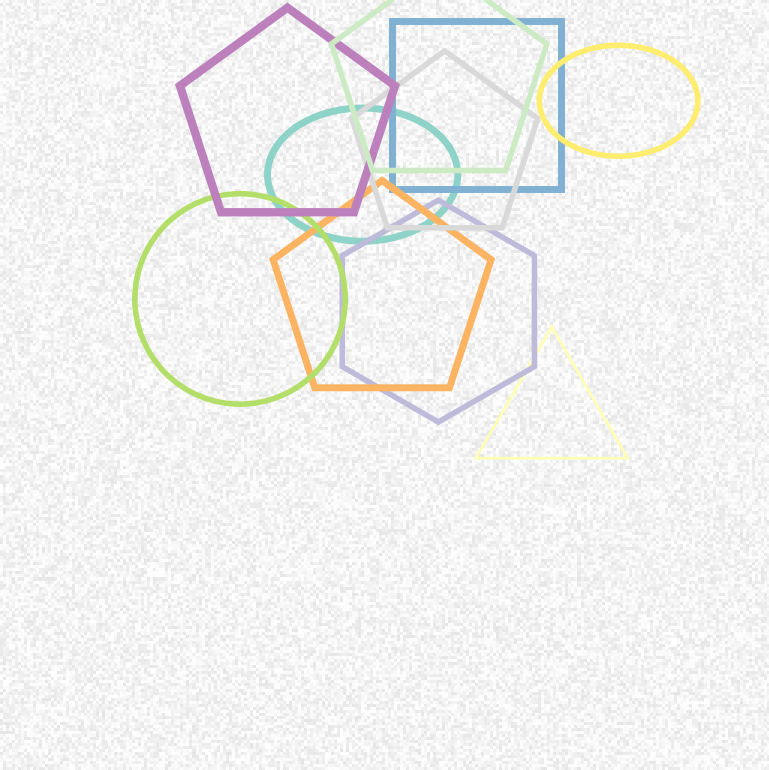[{"shape": "oval", "thickness": 2.5, "radius": 0.62, "center": [0.471, 0.773]}, {"shape": "triangle", "thickness": 1, "radius": 0.57, "center": [0.716, 0.462]}, {"shape": "hexagon", "thickness": 2, "radius": 0.72, "center": [0.569, 0.596]}, {"shape": "square", "thickness": 2.5, "radius": 0.55, "center": [0.619, 0.863]}, {"shape": "pentagon", "thickness": 2.5, "radius": 0.74, "center": [0.496, 0.617]}, {"shape": "circle", "thickness": 2, "radius": 0.68, "center": [0.312, 0.612]}, {"shape": "pentagon", "thickness": 2, "radius": 0.63, "center": [0.578, 0.807]}, {"shape": "pentagon", "thickness": 3, "radius": 0.73, "center": [0.373, 0.843]}, {"shape": "pentagon", "thickness": 2, "radius": 0.74, "center": [0.57, 0.898]}, {"shape": "oval", "thickness": 2, "radius": 0.51, "center": [0.803, 0.869]}]